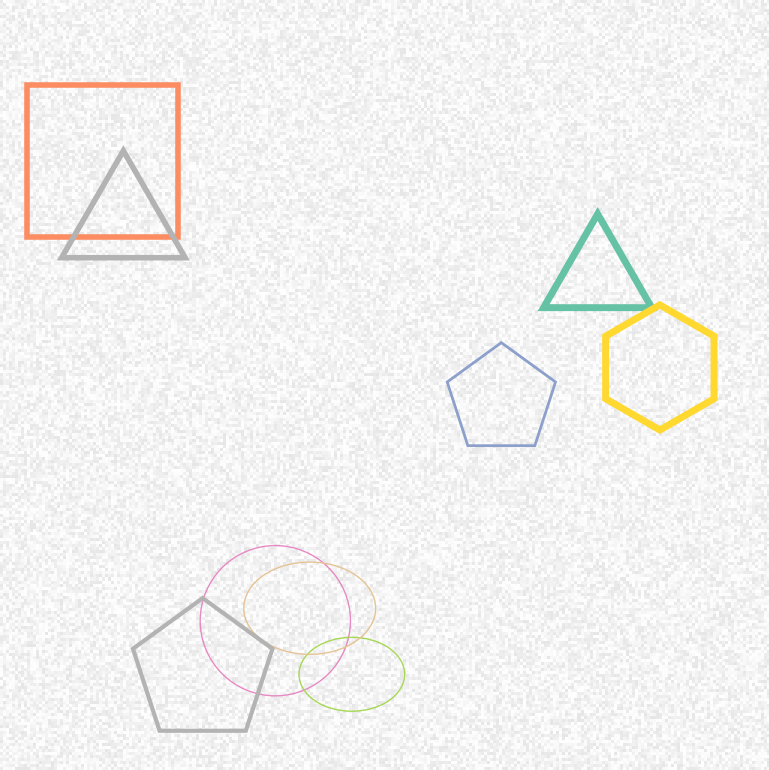[{"shape": "triangle", "thickness": 2.5, "radius": 0.41, "center": [0.776, 0.641]}, {"shape": "square", "thickness": 2, "radius": 0.49, "center": [0.133, 0.791]}, {"shape": "pentagon", "thickness": 1, "radius": 0.37, "center": [0.651, 0.481]}, {"shape": "circle", "thickness": 0.5, "radius": 0.49, "center": [0.358, 0.194]}, {"shape": "oval", "thickness": 0.5, "radius": 0.34, "center": [0.457, 0.124]}, {"shape": "hexagon", "thickness": 2.5, "radius": 0.41, "center": [0.857, 0.523]}, {"shape": "oval", "thickness": 0.5, "radius": 0.43, "center": [0.402, 0.21]}, {"shape": "triangle", "thickness": 2, "radius": 0.46, "center": [0.16, 0.712]}, {"shape": "pentagon", "thickness": 1.5, "radius": 0.48, "center": [0.263, 0.128]}]